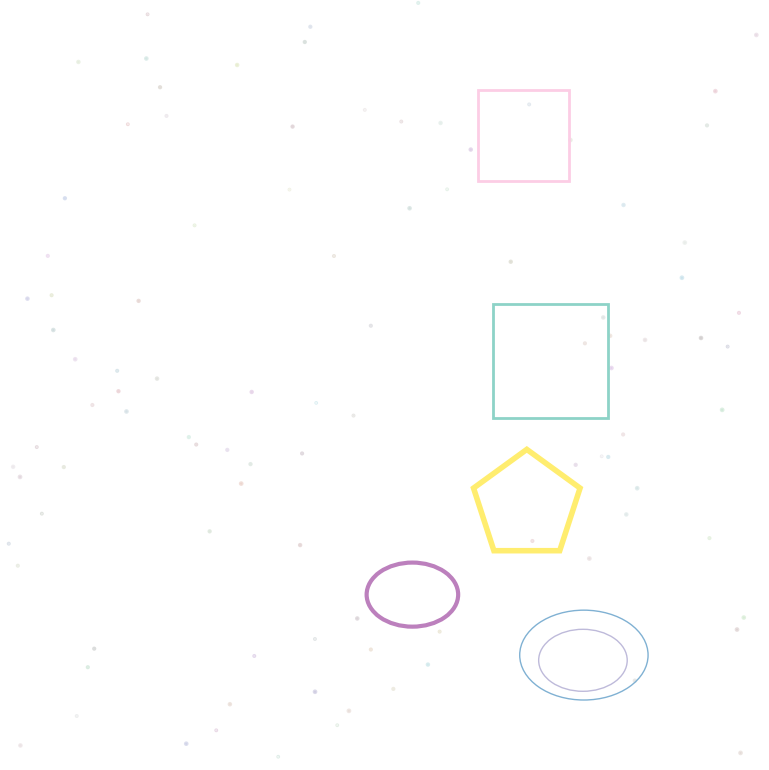[{"shape": "square", "thickness": 1, "radius": 0.37, "center": [0.715, 0.531]}, {"shape": "oval", "thickness": 0.5, "radius": 0.29, "center": [0.757, 0.142]}, {"shape": "oval", "thickness": 0.5, "radius": 0.42, "center": [0.758, 0.149]}, {"shape": "square", "thickness": 1, "radius": 0.29, "center": [0.68, 0.824]}, {"shape": "oval", "thickness": 1.5, "radius": 0.3, "center": [0.536, 0.228]}, {"shape": "pentagon", "thickness": 2, "radius": 0.36, "center": [0.684, 0.344]}]